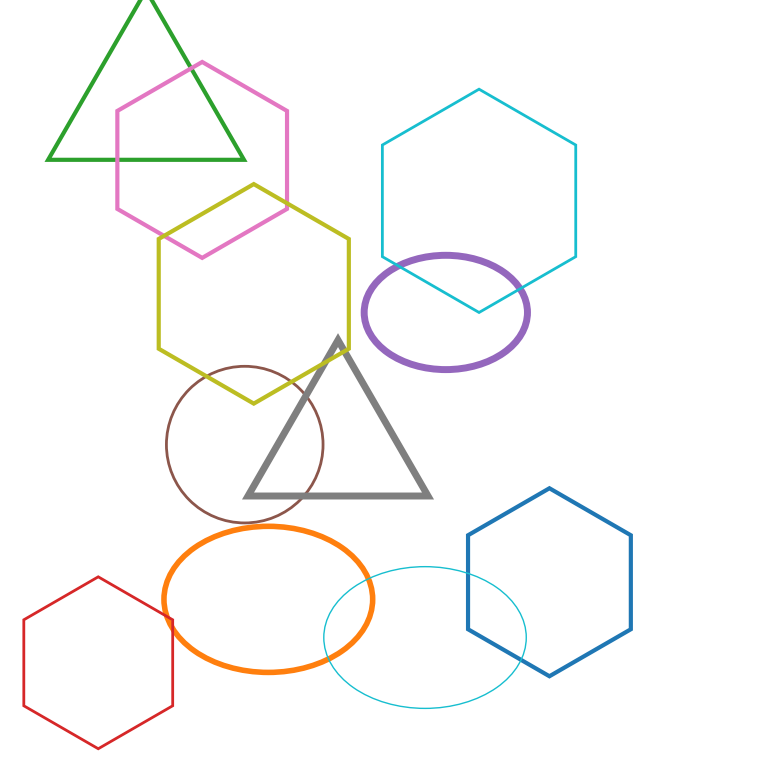[{"shape": "hexagon", "thickness": 1.5, "radius": 0.61, "center": [0.714, 0.244]}, {"shape": "oval", "thickness": 2, "radius": 0.68, "center": [0.348, 0.222]}, {"shape": "triangle", "thickness": 1.5, "radius": 0.73, "center": [0.19, 0.866]}, {"shape": "hexagon", "thickness": 1, "radius": 0.56, "center": [0.128, 0.139]}, {"shape": "oval", "thickness": 2.5, "radius": 0.53, "center": [0.579, 0.594]}, {"shape": "circle", "thickness": 1, "radius": 0.51, "center": [0.318, 0.423]}, {"shape": "hexagon", "thickness": 1.5, "radius": 0.64, "center": [0.263, 0.792]}, {"shape": "triangle", "thickness": 2.5, "radius": 0.67, "center": [0.439, 0.423]}, {"shape": "hexagon", "thickness": 1.5, "radius": 0.71, "center": [0.33, 0.618]}, {"shape": "oval", "thickness": 0.5, "radius": 0.66, "center": [0.552, 0.172]}, {"shape": "hexagon", "thickness": 1, "radius": 0.72, "center": [0.622, 0.739]}]